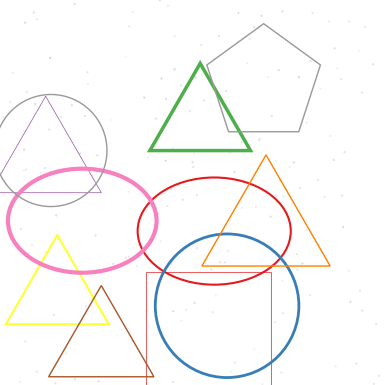[{"shape": "oval", "thickness": 1.5, "radius": 0.99, "center": [0.556, 0.4]}, {"shape": "square", "thickness": 0.5, "radius": 0.81, "center": [0.542, 0.13]}, {"shape": "circle", "thickness": 2, "radius": 0.93, "center": [0.59, 0.206]}, {"shape": "triangle", "thickness": 2.5, "radius": 0.75, "center": [0.52, 0.684]}, {"shape": "triangle", "thickness": 0.5, "radius": 0.83, "center": [0.119, 0.583]}, {"shape": "triangle", "thickness": 1, "radius": 0.96, "center": [0.691, 0.405]}, {"shape": "triangle", "thickness": 1.5, "radius": 0.77, "center": [0.149, 0.235]}, {"shape": "triangle", "thickness": 1, "radius": 0.79, "center": [0.263, 0.1]}, {"shape": "oval", "thickness": 3, "radius": 0.97, "center": [0.214, 0.427]}, {"shape": "pentagon", "thickness": 1, "radius": 0.78, "center": [0.685, 0.783]}, {"shape": "circle", "thickness": 1, "radius": 0.73, "center": [0.132, 0.609]}]